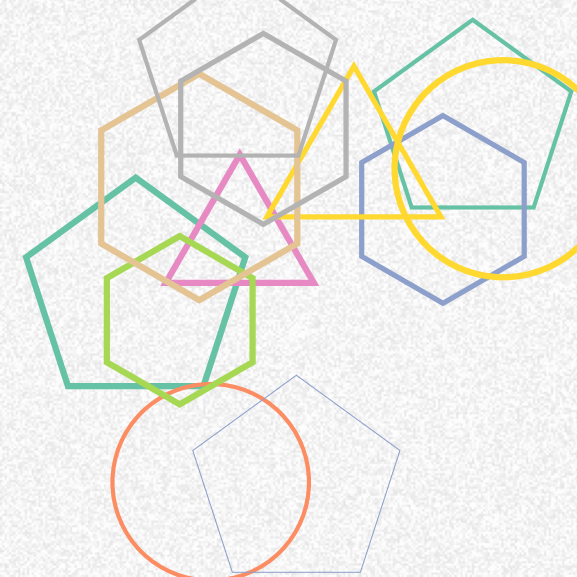[{"shape": "pentagon", "thickness": 2, "radius": 0.9, "center": [0.818, 0.785]}, {"shape": "pentagon", "thickness": 3, "radius": 1.0, "center": [0.235, 0.492]}, {"shape": "circle", "thickness": 2, "radius": 0.85, "center": [0.365, 0.164]}, {"shape": "hexagon", "thickness": 2.5, "radius": 0.81, "center": [0.767, 0.636]}, {"shape": "pentagon", "thickness": 0.5, "radius": 0.94, "center": [0.513, 0.161]}, {"shape": "triangle", "thickness": 3, "radius": 0.74, "center": [0.415, 0.583]}, {"shape": "hexagon", "thickness": 3, "radius": 0.73, "center": [0.311, 0.445]}, {"shape": "circle", "thickness": 3, "radius": 0.94, "center": [0.871, 0.707]}, {"shape": "triangle", "thickness": 2.5, "radius": 0.87, "center": [0.613, 0.711]}, {"shape": "hexagon", "thickness": 3, "radius": 0.98, "center": [0.345, 0.675]}, {"shape": "hexagon", "thickness": 2.5, "radius": 0.83, "center": [0.456, 0.776]}, {"shape": "pentagon", "thickness": 2, "radius": 0.9, "center": [0.411, 0.875]}]